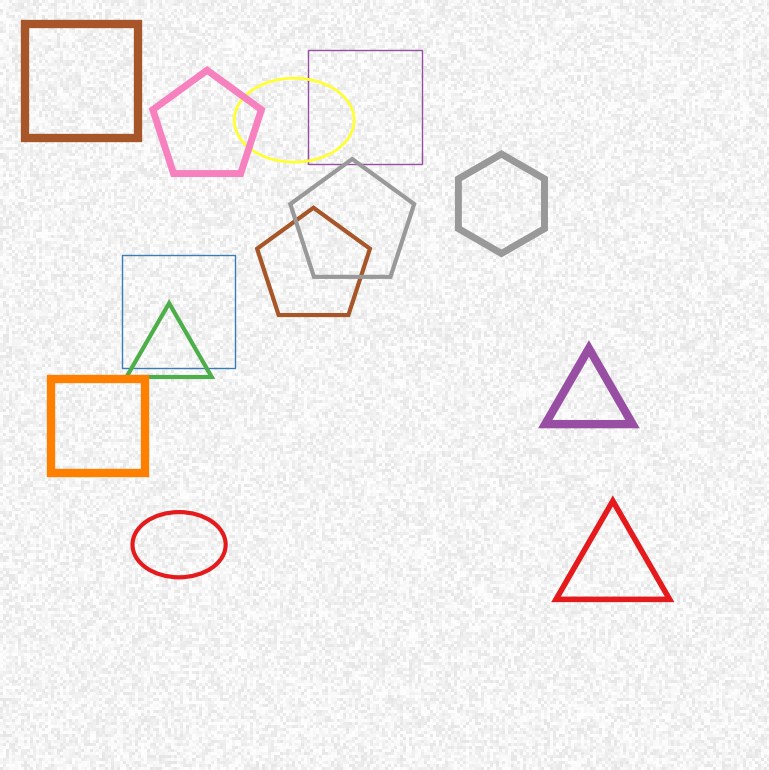[{"shape": "oval", "thickness": 1.5, "radius": 0.3, "center": [0.233, 0.293]}, {"shape": "triangle", "thickness": 2, "radius": 0.43, "center": [0.796, 0.264]}, {"shape": "square", "thickness": 0.5, "radius": 0.37, "center": [0.232, 0.595]}, {"shape": "triangle", "thickness": 1.5, "radius": 0.32, "center": [0.22, 0.542]}, {"shape": "triangle", "thickness": 3, "radius": 0.33, "center": [0.765, 0.482]}, {"shape": "square", "thickness": 0.5, "radius": 0.37, "center": [0.474, 0.861]}, {"shape": "square", "thickness": 3, "radius": 0.3, "center": [0.128, 0.447]}, {"shape": "oval", "thickness": 1, "radius": 0.39, "center": [0.382, 0.844]}, {"shape": "square", "thickness": 3, "radius": 0.37, "center": [0.106, 0.895]}, {"shape": "pentagon", "thickness": 1.5, "radius": 0.39, "center": [0.407, 0.653]}, {"shape": "pentagon", "thickness": 2.5, "radius": 0.37, "center": [0.269, 0.835]}, {"shape": "pentagon", "thickness": 1.5, "radius": 0.42, "center": [0.457, 0.709]}, {"shape": "hexagon", "thickness": 2.5, "radius": 0.32, "center": [0.651, 0.735]}]